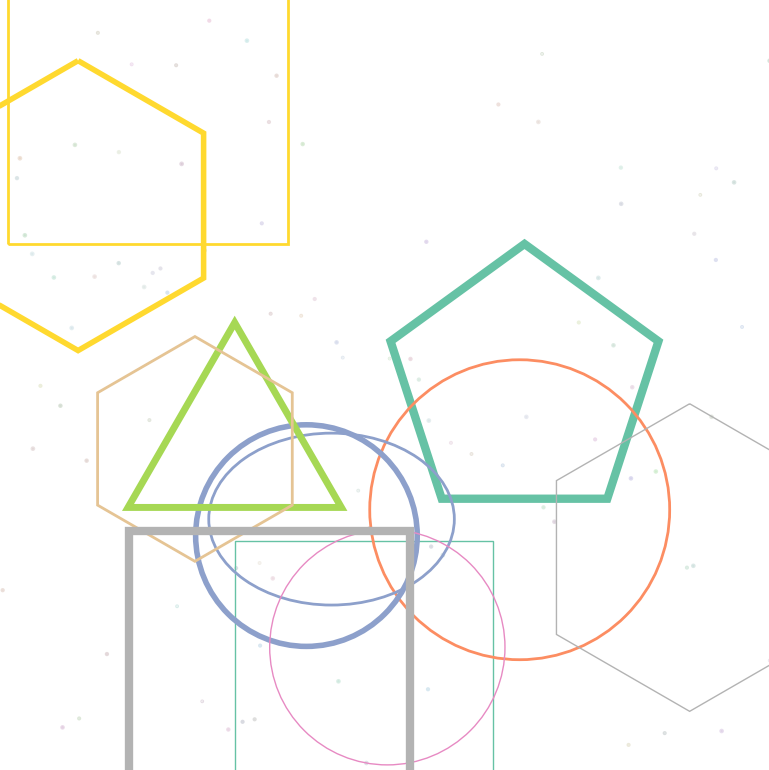[{"shape": "square", "thickness": 0.5, "radius": 0.84, "center": [0.473, 0.129]}, {"shape": "pentagon", "thickness": 3, "radius": 0.91, "center": [0.681, 0.5]}, {"shape": "circle", "thickness": 1, "radius": 0.97, "center": [0.675, 0.338]}, {"shape": "circle", "thickness": 2, "radius": 0.72, "center": [0.398, 0.304]}, {"shape": "oval", "thickness": 1, "radius": 0.8, "center": [0.431, 0.326]}, {"shape": "circle", "thickness": 0.5, "radius": 0.76, "center": [0.503, 0.159]}, {"shape": "triangle", "thickness": 2.5, "radius": 0.8, "center": [0.305, 0.421]}, {"shape": "hexagon", "thickness": 2, "radius": 0.94, "center": [0.101, 0.733]}, {"shape": "square", "thickness": 1, "radius": 0.91, "center": [0.192, 0.865]}, {"shape": "hexagon", "thickness": 1, "radius": 0.73, "center": [0.253, 0.417]}, {"shape": "square", "thickness": 3, "radius": 0.91, "center": [0.349, 0.128]}, {"shape": "hexagon", "thickness": 0.5, "radius": 1.0, "center": [0.896, 0.276]}]